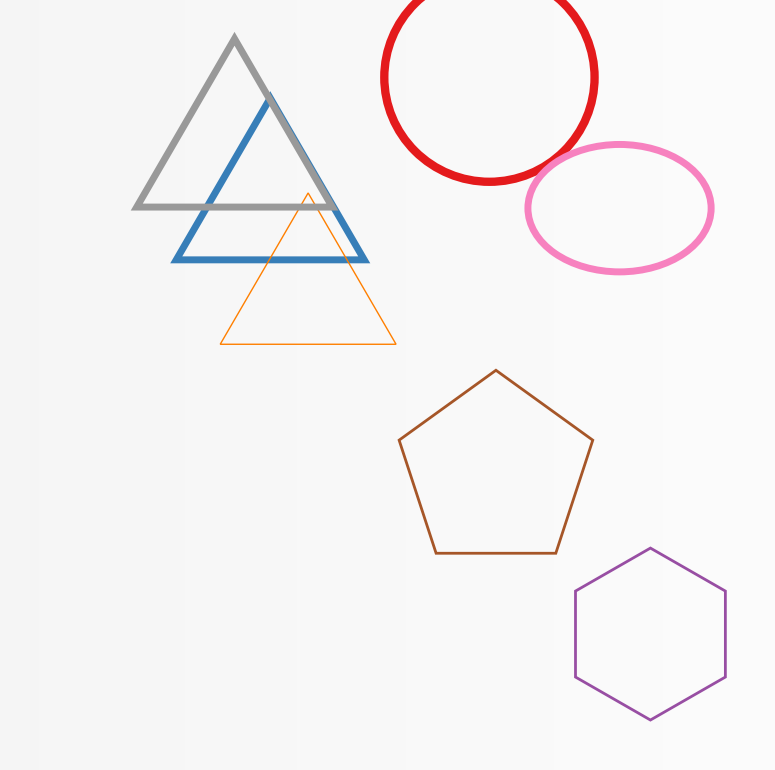[{"shape": "circle", "thickness": 3, "radius": 0.68, "center": [0.632, 0.9]}, {"shape": "triangle", "thickness": 2.5, "radius": 0.7, "center": [0.349, 0.733]}, {"shape": "hexagon", "thickness": 1, "radius": 0.56, "center": [0.839, 0.177]}, {"shape": "triangle", "thickness": 0.5, "radius": 0.66, "center": [0.398, 0.618]}, {"shape": "pentagon", "thickness": 1, "radius": 0.66, "center": [0.64, 0.388]}, {"shape": "oval", "thickness": 2.5, "radius": 0.59, "center": [0.799, 0.73]}, {"shape": "triangle", "thickness": 2.5, "radius": 0.73, "center": [0.303, 0.804]}]